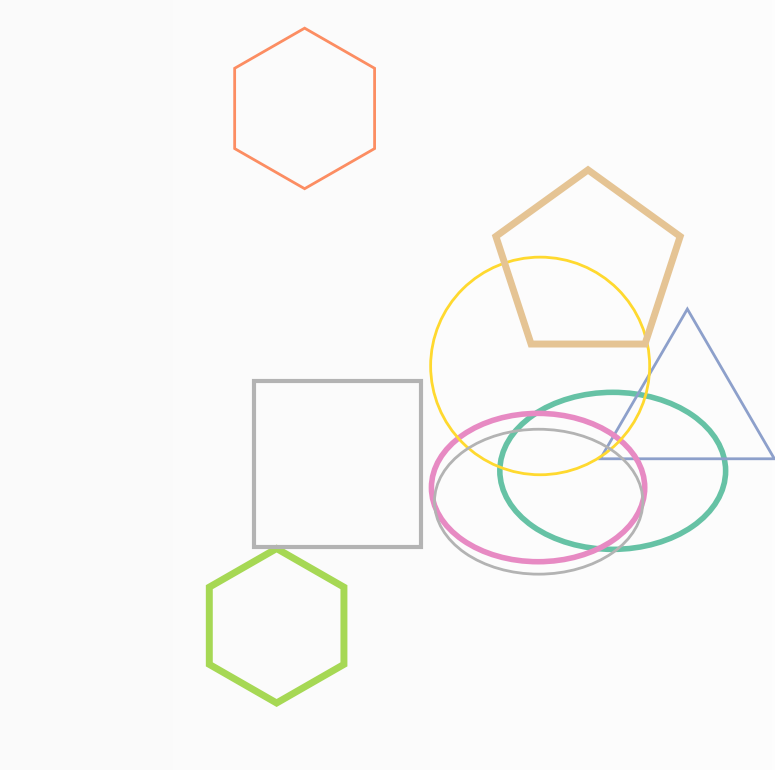[{"shape": "oval", "thickness": 2, "radius": 0.73, "center": [0.791, 0.389]}, {"shape": "hexagon", "thickness": 1, "radius": 0.52, "center": [0.393, 0.859]}, {"shape": "triangle", "thickness": 1, "radius": 0.65, "center": [0.887, 0.469]}, {"shape": "oval", "thickness": 2, "radius": 0.69, "center": [0.694, 0.367]}, {"shape": "hexagon", "thickness": 2.5, "radius": 0.5, "center": [0.357, 0.187]}, {"shape": "circle", "thickness": 1, "radius": 0.71, "center": [0.697, 0.525]}, {"shape": "pentagon", "thickness": 2.5, "radius": 0.63, "center": [0.759, 0.654]}, {"shape": "oval", "thickness": 1, "radius": 0.67, "center": [0.695, 0.348]}, {"shape": "square", "thickness": 1.5, "radius": 0.54, "center": [0.435, 0.398]}]